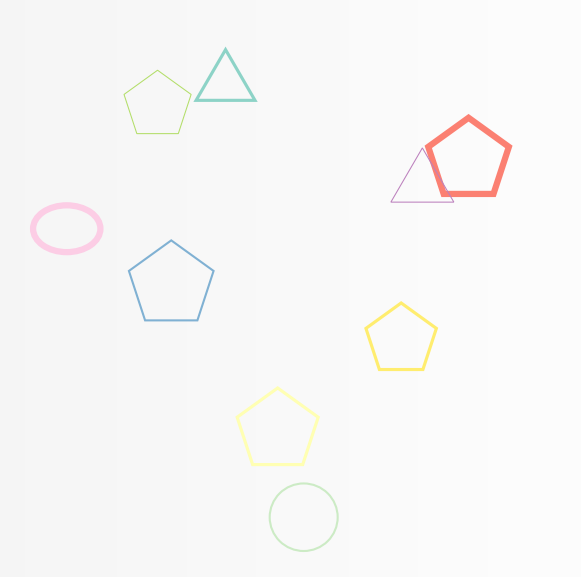[{"shape": "triangle", "thickness": 1.5, "radius": 0.29, "center": [0.388, 0.855]}, {"shape": "pentagon", "thickness": 1.5, "radius": 0.37, "center": [0.478, 0.254]}, {"shape": "pentagon", "thickness": 3, "radius": 0.36, "center": [0.806, 0.722]}, {"shape": "pentagon", "thickness": 1, "radius": 0.38, "center": [0.295, 0.506]}, {"shape": "pentagon", "thickness": 0.5, "radius": 0.3, "center": [0.271, 0.817]}, {"shape": "oval", "thickness": 3, "radius": 0.29, "center": [0.115, 0.603]}, {"shape": "triangle", "thickness": 0.5, "radius": 0.31, "center": [0.727, 0.68]}, {"shape": "circle", "thickness": 1, "radius": 0.29, "center": [0.522, 0.104]}, {"shape": "pentagon", "thickness": 1.5, "radius": 0.32, "center": [0.69, 0.411]}]